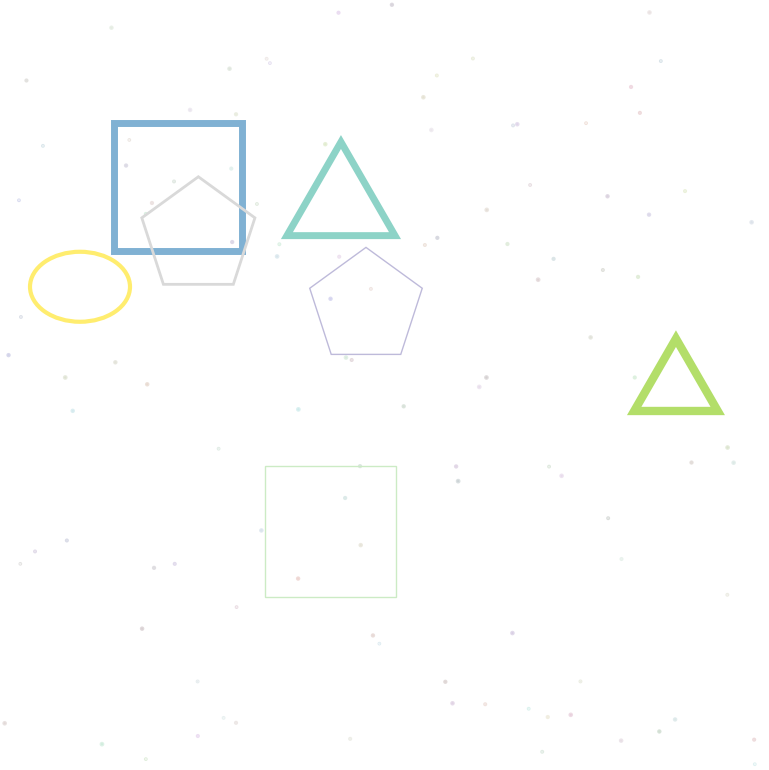[{"shape": "triangle", "thickness": 2.5, "radius": 0.41, "center": [0.443, 0.735]}, {"shape": "pentagon", "thickness": 0.5, "radius": 0.38, "center": [0.475, 0.602]}, {"shape": "square", "thickness": 2.5, "radius": 0.41, "center": [0.231, 0.757]}, {"shape": "triangle", "thickness": 3, "radius": 0.31, "center": [0.878, 0.498]}, {"shape": "pentagon", "thickness": 1, "radius": 0.39, "center": [0.258, 0.693]}, {"shape": "square", "thickness": 0.5, "radius": 0.43, "center": [0.43, 0.309]}, {"shape": "oval", "thickness": 1.5, "radius": 0.32, "center": [0.104, 0.628]}]